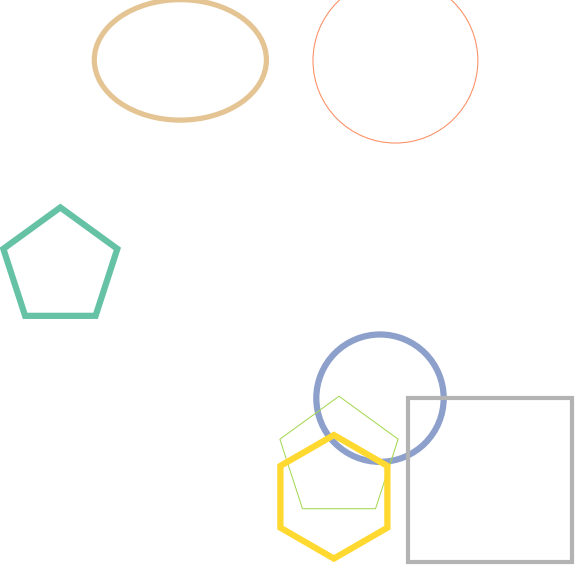[{"shape": "pentagon", "thickness": 3, "radius": 0.52, "center": [0.104, 0.536]}, {"shape": "circle", "thickness": 0.5, "radius": 0.71, "center": [0.685, 0.894]}, {"shape": "circle", "thickness": 3, "radius": 0.55, "center": [0.658, 0.31]}, {"shape": "pentagon", "thickness": 0.5, "radius": 0.54, "center": [0.587, 0.205]}, {"shape": "hexagon", "thickness": 3, "radius": 0.53, "center": [0.578, 0.139]}, {"shape": "oval", "thickness": 2.5, "radius": 0.75, "center": [0.312, 0.895]}, {"shape": "square", "thickness": 2, "radius": 0.71, "center": [0.848, 0.167]}]